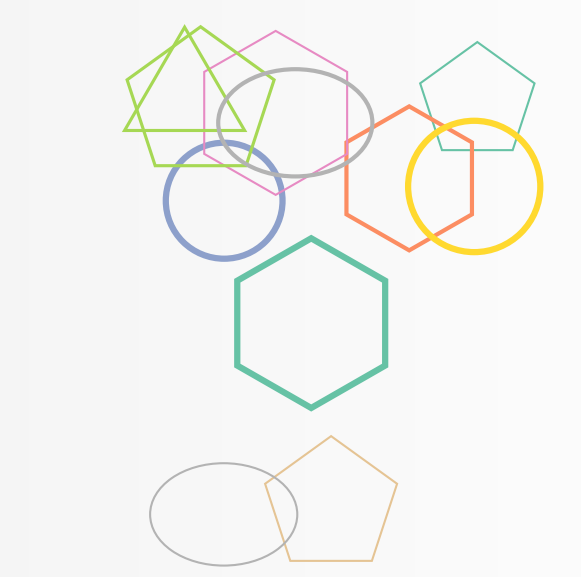[{"shape": "pentagon", "thickness": 1, "radius": 0.52, "center": [0.821, 0.823]}, {"shape": "hexagon", "thickness": 3, "radius": 0.73, "center": [0.535, 0.44]}, {"shape": "hexagon", "thickness": 2, "radius": 0.62, "center": [0.704, 0.69]}, {"shape": "circle", "thickness": 3, "radius": 0.5, "center": [0.386, 0.652]}, {"shape": "hexagon", "thickness": 1, "radius": 0.71, "center": [0.474, 0.804]}, {"shape": "triangle", "thickness": 1.5, "radius": 0.6, "center": [0.318, 0.833]}, {"shape": "pentagon", "thickness": 1.5, "radius": 0.66, "center": [0.345, 0.82]}, {"shape": "circle", "thickness": 3, "radius": 0.57, "center": [0.816, 0.676]}, {"shape": "pentagon", "thickness": 1, "radius": 0.6, "center": [0.57, 0.125]}, {"shape": "oval", "thickness": 2, "radius": 0.66, "center": [0.508, 0.786]}, {"shape": "oval", "thickness": 1, "radius": 0.63, "center": [0.385, 0.108]}]